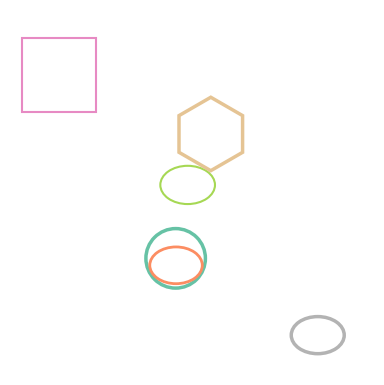[{"shape": "circle", "thickness": 2.5, "radius": 0.39, "center": [0.456, 0.329]}, {"shape": "oval", "thickness": 2, "radius": 0.34, "center": [0.457, 0.311]}, {"shape": "square", "thickness": 1.5, "radius": 0.48, "center": [0.153, 0.805]}, {"shape": "oval", "thickness": 1.5, "radius": 0.35, "center": [0.487, 0.52]}, {"shape": "hexagon", "thickness": 2.5, "radius": 0.48, "center": [0.548, 0.652]}, {"shape": "oval", "thickness": 2.5, "radius": 0.34, "center": [0.825, 0.13]}]